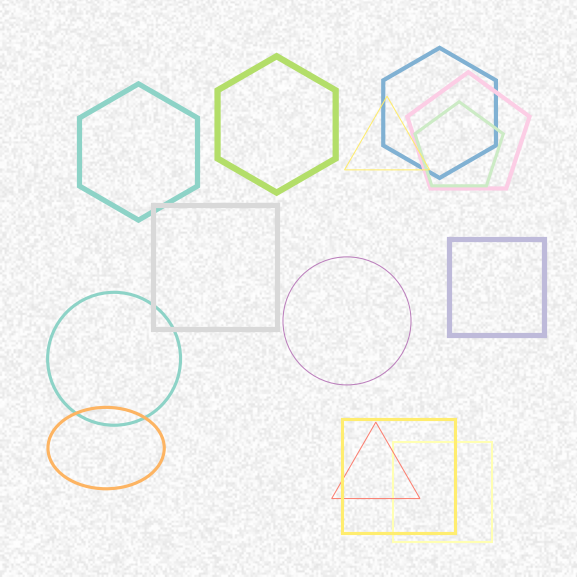[{"shape": "circle", "thickness": 1.5, "radius": 0.58, "center": [0.198, 0.378]}, {"shape": "hexagon", "thickness": 2.5, "radius": 0.59, "center": [0.24, 0.736]}, {"shape": "square", "thickness": 1, "radius": 0.43, "center": [0.767, 0.147]}, {"shape": "square", "thickness": 2.5, "radius": 0.41, "center": [0.859, 0.502]}, {"shape": "triangle", "thickness": 0.5, "radius": 0.44, "center": [0.651, 0.18]}, {"shape": "hexagon", "thickness": 2, "radius": 0.56, "center": [0.761, 0.804]}, {"shape": "oval", "thickness": 1.5, "radius": 0.5, "center": [0.184, 0.223]}, {"shape": "hexagon", "thickness": 3, "radius": 0.59, "center": [0.479, 0.784]}, {"shape": "pentagon", "thickness": 2, "radius": 0.56, "center": [0.811, 0.763]}, {"shape": "square", "thickness": 2.5, "radius": 0.54, "center": [0.372, 0.536]}, {"shape": "circle", "thickness": 0.5, "radius": 0.55, "center": [0.601, 0.443]}, {"shape": "pentagon", "thickness": 1.5, "radius": 0.4, "center": [0.795, 0.742]}, {"shape": "square", "thickness": 1.5, "radius": 0.49, "center": [0.691, 0.175]}, {"shape": "triangle", "thickness": 0.5, "radius": 0.43, "center": [0.67, 0.748]}]